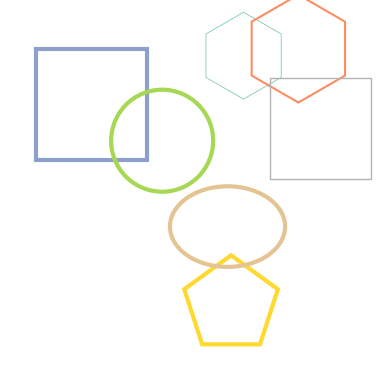[{"shape": "hexagon", "thickness": 0.5, "radius": 0.56, "center": [0.633, 0.855]}, {"shape": "hexagon", "thickness": 1.5, "radius": 0.7, "center": [0.775, 0.874]}, {"shape": "square", "thickness": 3, "radius": 0.72, "center": [0.239, 0.728]}, {"shape": "circle", "thickness": 3, "radius": 0.66, "center": [0.421, 0.634]}, {"shape": "pentagon", "thickness": 3, "radius": 0.64, "center": [0.6, 0.209]}, {"shape": "oval", "thickness": 3, "radius": 0.75, "center": [0.591, 0.411]}, {"shape": "square", "thickness": 1, "radius": 0.66, "center": [0.832, 0.666]}]